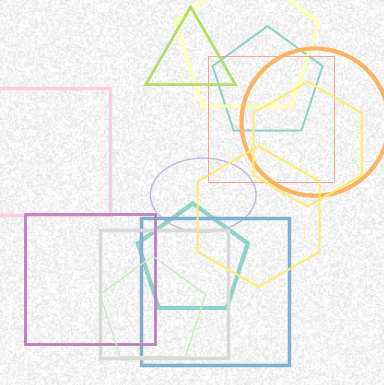[{"shape": "pentagon", "thickness": 3, "radius": 0.75, "center": [0.501, 0.322]}, {"shape": "pentagon", "thickness": 1.5, "radius": 0.75, "center": [0.695, 0.782]}, {"shape": "pentagon", "thickness": 2.5, "radius": 0.98, "center": [0.641, 0.883]}, {"shape": "oval", "thickness": 1, "radius": 0.69, "center": [0.528, 0.493]}, {"shape": "square", "thickness": 0.5, "radius": 0.82, "center": [0.704, 0.691]}, {"shape": "square", "thickness": 2.5, "radius": 0.96, "center": [0.558, 0.243]}, {"shape": "circle", "thickness": 3, "radius": 0.96, "center": [0.819, 0.683]}, {"shape": "triangle", "thickness": 2, "radius": 0.67, "center": [0.495, 0.848]}, {"shape": "square", "thickness": 2.5, "radius": 0.83, "center": [0.12, 0.606]}, {"shape": "square", "thickness": 2.5, "radius": 0.83, "center": [0.426, 0.237]}, {"shape": "square", "thickness": 2, "radius": 0.84, "center": [0.233, 0.276]}, {"shape": "pentagon", "thickness": 1, "radius": 0.72, "center": [0.397, 0.19]}, {"shape": "hexagon", "thickness": 1.5, "radius": 0.81, "center": [0.799, 0.626]}, {"shape": "hexagon", "thickness": 1.5, "radius": 0.91, "center": [0.672, 0.437]}]